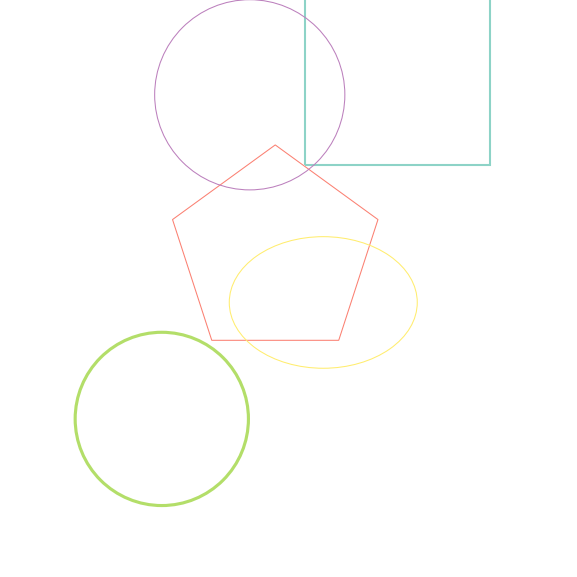[{"shape": "square", "thickness": 1, "radius": 0.8, "center": [0.689, 0.874]}, {"shape": "pentagon", "thickness": 0.5, "radius": 0.94, "center": [0.477, 0.561]}, {"shape": "circle", "thickness": 1.5, "radius": 0.75, "center": [0.28, 0.274]}, {"shape": "circle", "thickness": 0.5, "radius": 0.82, "center": [0.432, 0.835]}, {"shape": "oval", "thickness": 0.5, "radius": 0.81, "center": [0.56, 0.475]}]